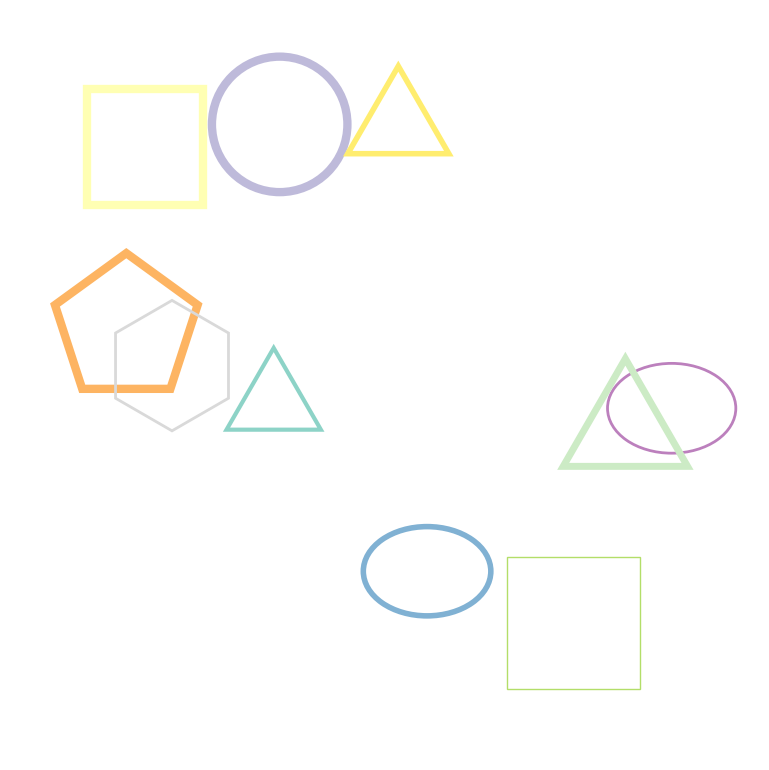[{"shape": "triangle", "thickness": 1.5, "radius": 0.35, "center": [0.355, 0.477]}, {"shape": "square", "thickness": 3, "radius": 0.38, "center": [0.189, 0.809]}, {"shape": "circle", "thickness": 3, "radius": 0.44, "center": [0.363, 0.838]}, {"shape": "oval", "thickness": 2, "radius": 0.41, "center": [0.555, 0.258]}, {"shape": "pentagon", "thickness": 3, "radius": 0.49, "center": [0.164, 0.574]}, {"shape": "square", "thickness": 0.5, "radius": 0.43, "center": [0.745, 0.191]}, {"shape": "hexagon", "thickness": 1, "radius": 0.42, "center": [0.223, 0.525]}, {"shape": "oval", "thickness": 1, "radius": 0.42, "center": [0.872, 0.47]}, {"shape": "triangle", "thickness": 2.5, "radius": 0.47, "center": [0.812, 0.441]}, {"shape": "triangle", "thickness": 2, "radius": 0.38, "center": [0.517, 0.838]}]